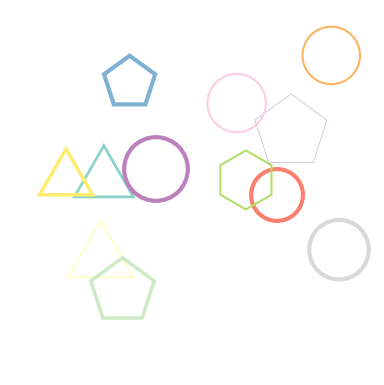[{"shape": "triangle", "thickness": 2, "radius": 0.44, "center": [0.27, 0.533]}, {"shape": "triangle", "thickness": 1, "radius": 0.49, "center": [0.261, 0.329]}, {"shape": "pentagon", "thickness": 0.5, "radius": 0.49, "center": [0.756, 0.658]}, {"shape": "circle", "thickness": 3, "radius": 0.34, "center": [0.72, 0.494]}, {"shape": "pentagon", "thickness": 3, "radius": 0.35, "center": [0.337, 0.785]}, {"shape": "circle", "thickness": 1.5, "radius": 0.37, "center": [0.86, 0.856]}, {"shape": "hexagon", "thickness": 1.5, "radius": 0.38, "center": [0.639, 0.533]}, {"shape": "circle", "thickness": 1.5, "radius": 0.38, "center": [0.615, 0.732]}, {"shape": "circle", "thickness": 3, "radius": 0.39, "center": [0.88, 0.351]}, {"shape": "circle", "thickness": 3, "radius": 0.41, "center": [0.405, 0.561]}, {"shape": "pentagon", "thickness": 2.5, "radius": 0.43, "center": [0.318, 0.244]}, {"shape": "triangle", "thickness": 2.5, "radius": 0.4, "center": [0.172, 0.534]}]